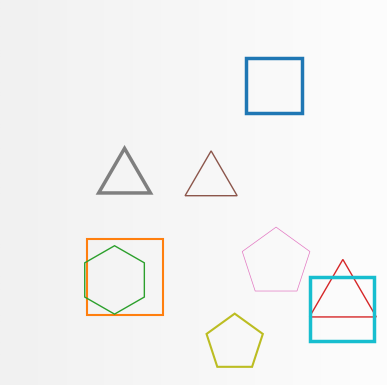[{"shape": "square", "thickness": 2.5, "radius": 0.36, "center": [0.706, 0.778]}, {"shape": "square", "thickness": 1.5, "radius": 0.49, "center": [0.322, 0.28]}, {"shape": "hexagon", "thickness": 1, "radius": 0.44, "center": [0.296, 0.273]}, {"shape": "triangle", "thickness": 1, "radius": 0.5, "center": [0.885, 0.227]}, {"shape": "triangle", "thickness": 1, "radius": 0.39, "center": [0.545, 0.53]}, {"shape": "pentagon", "thickness": 0.5, "radius": 0.46, "center": [0.712, 0.318]}, {"shape": "triangle", "thickness": 2.5, "radius": 0.39, "center": [0.321, 0.537]}, {"shape": "pentagon", "thickness": 1.5, "radius": 0.38, "center": [0.606, 0.109]}, {"shape": "square", "thickness": 2.5, "radius": 0.42, "center": [0.882, 0.198]}]